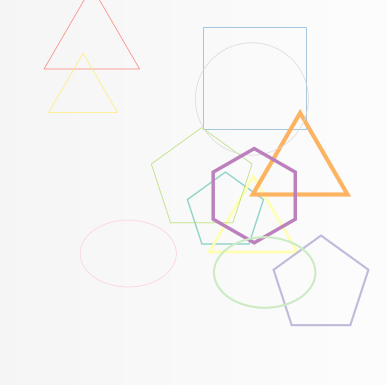[{"shape": "pentagon", "thickness": 1, "radius": 0.52, "center": [0.582, 0.45]}, {"shape": "triangle", "thickness": 2, "radius": 0.66, "center": [0.654, 0.411]}, {"shape": "pentagon", "thickness": 1.5, "radius": 0.64, "center": [0.828, 0.26]}, {"shape": "triangle", "thickness": 0.5, "radius": 0.71, "center": [0.237, 0.892]}, {"shape": "square", "thickness": 0.5, "radius": 0.66, "center": [0.657, 0.796]}, {"shape": "triangle", "thickness": 3, "radius": 0.71, "center": [0.775, 0.565]}, {"shape": "pentagon", "thickness": 0.5, "radius": 0.68, "center": [0.521, 0.532]}, {"shape": "oval", "thickness": 0.5, "radius": 0.62, "center": [0.331, 0.341]}, {"shape": "circle", "thickness": 0.5, "radius": 0.73, "center": [0.65, 0.743]}, {"shape": "hexagon", "thickness": 2.5, "radius": 0.61, "center": [0.656, 0.492]}, {"shape": "oval", "thickness": 1.5, "radius": 0.65, "center": [0.683, 0.292]}, {"shape": "triangle", "thickness": 0.5, "radius": 0.51, "center": [0.214, 0.759]}]